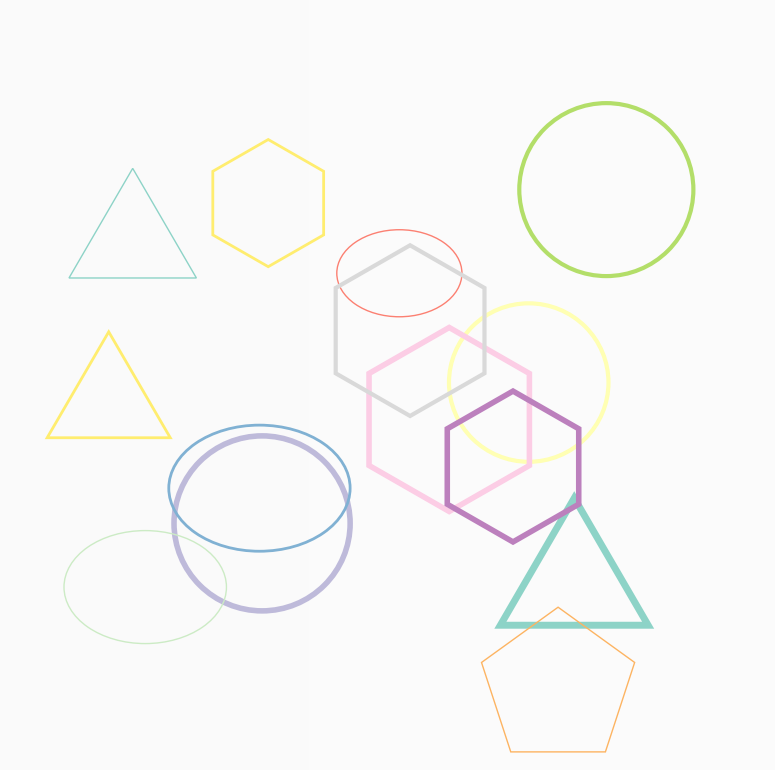[{"shape": "triangle", "thickness": 2.5, "radius": 0.55, "center": [0.741, 0.243]}, {"shape": "triangle", "thickness": 0.5, "radius": 0.47, "center": [0.171, 0.686]}, {"shape": "circle", "thickness": 1.5, "radius": 0.51, "center": [0.682, 0.503]}, {"shape": "circle", "thickness": 2, "radius": 0.57, "center": [0.338, 0.32]}, {"shape": "oval", "thickness": 0.5, "radius": 0.4, "center": [0.515, 0.645]}, {"shape": "oval", "thickness": 1, "radius": 0.58, "center": [0.335, 0.366]}, {"shape": "pentagon", "thickness": 0.5, "radius": 0.52, "center": [0.72, 0.108]}, {"shape": "circle", "thickness": 1.5, "radius": 0.56, "center": [0.782, 0.754]}, {"shape": "hexagon", "thickness": 2, "radius": 0.6, "center": [0.58, 0.455]}, {"shape": "hexagon", "thickness": 1.5, "radius": 0.55, "center": [0.529, 0.571]}, {"shape": "hexagon", "thickness": 2, "radius": 0.49, "center": [0.662, 0.394]}, {"shape": "oval", "thickness": 0.5, "radius": 0.52, "center": [0.187, 0.238]}, {"shape": "hexagon", "thickness": 1, "radius": 0.41, "center": [0.346, 0.736]}, {"shape": "triangle", "thickness": 1, "radius": 0.46, "center": [0.14, 0.477]}]